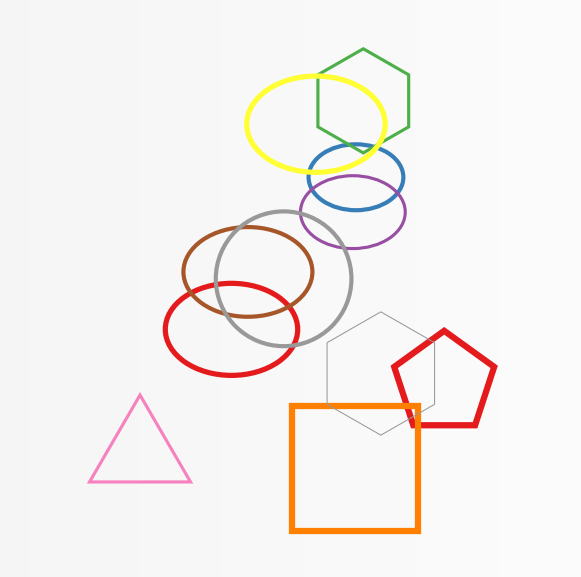[{"shape": "pentagon", "thickness": 3, "radius": 0.45, "center": [0.764, 0.336]}, {"shape": "oval", "thickness": 2.5, "radius": 0.57, "center": [0.398, 0.429]}, {"shape": "oval", "thickness": 2, "radius": 0.41, "center": [0.612, 0.692]}, {"shape": "hexagon", "thickness": 1.5, "radius": 0.45, "center": [0.625, 0.825]}, {"shape": "oval", "thickness": 1.5, "radius": 0.45, "center": [0.607, 0.632]}, {"shape": "square", "thickness": 3, "radius": 0.54, "center": [0.611, 0.188]}, {"shape": "oval", "thickness": 2.5, "radius": 0.6, "center": [0.544, 0.784]}, {"shape": "oval", "thickness": 2, "radius": 0.55, "center": [0.427, 0.528]}, {"shape": "triangle", "thickness": 1.5, "radius": 0.5, "center": [0.241, 0.215]}, {"shape": "hexagon", "thickness": 0.5, "radius": 0.53, "center": [0.655, 0.352]}, {"shape": "circle", "thickness": 2, "radius": 0.58, "center": [0.488, 0.516]}]